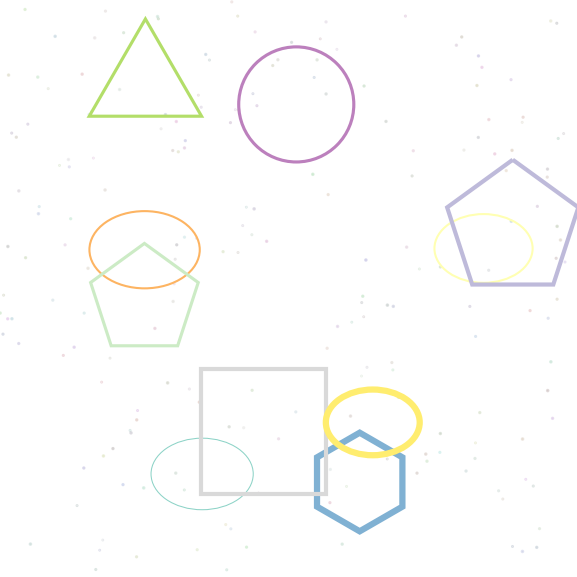[{"shape": "oval", "thickness": 0.5, "radius": 0.44, "center": [0.35, 0.178]}, {"shape": "oval", "thickness": 1, "radius": 0.43, "center": [0.837, 0.569]}, {"shape": "pentagon", "thickness": 2, "radius": 0.6, "center": [0.888, 0.603]}, {"shape": "hexagon", "thickness": 3, "radius": 0.43, "center": [0.623, 0.164]}, {"shape": "oval", "thickness": 1, "radius": 0.48, "center": [0.25, 0.567]}, {"shape": "triangle", "thickness": 1.5, "radius": 0.56, "center": [0.252, 0.854]}, {"shape": "square", "thickness": 2, "radius": 0.54, "center": [0.456, 0.252]}, {"shape": "circle", "thickness": 1.5, "radius": 0.5, "center": [0.513, 0.818]}, {"shape": "pentagon", "thickness": 1.5, "radius": 0.49, "center": [0.25, 0.48]}, {"shape": "oval", "thickness": 3, "radius": 0.41, "center": [0.645, 0.268]}]